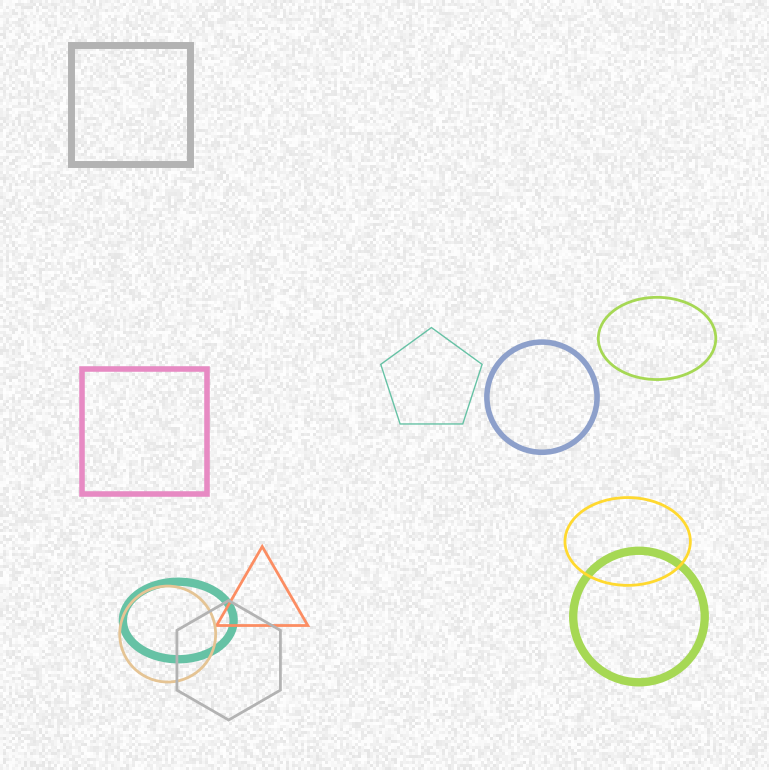[{"shape": "oval", "thickness": 3, "radius": 0.36, "center": [0.232, 0.194]}, {"shape": "pentagon", "thickness": 0.5, "radius": 0.35, "center": [0.56, 0.505]}, {"shape": "triangle", "thickness": 1, "radius": 0.34, "center": [0.341, 0.222]}, {"shape": "circle", "thickness": 2, "radius": 0.36, "center": [0.704, 0.484]}, {"shape": "square", "thickness": 2, "radius": 0.4, "center": [0.188, 0.44]}, {"shape": "oval", "thickness": 1, "radius": 0.38, "center": [0.853, 0.56]}, {"shape": "circle", "thickness": 3, "radius": 0.43, "center": [0.83, 0.199]}, {"shape": "oval", "thickness": 1, "radius": 0.41, "center": [0.815, 0.297]}, {"shape": "circle", "thickness": 1, "radius": 0.31, "center": [0.218, 0.177]}, {"shape": "hexagon", "thickness": 1, "radius": 0.39, "center": [0.297, 0.143]}, {"shape": "square", "thickness": 2.5, "radius": 0.39, "center": [0.169, 0.864]}]